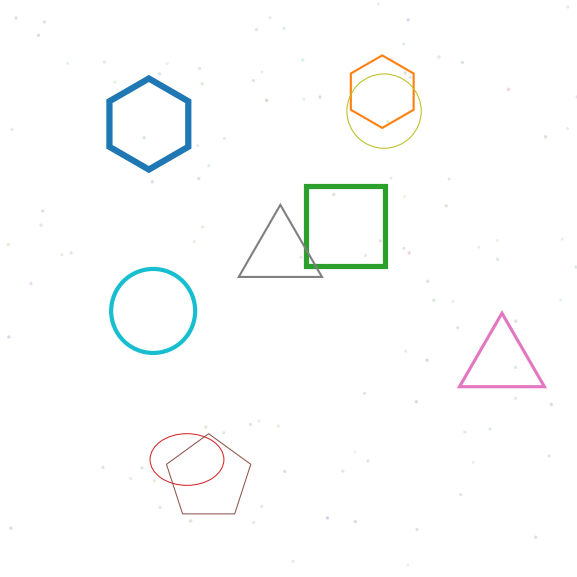[{"shape": "hexagon", "thickness": 3, "radius": 0.39, "center": [0.258, 0.784]}, {"shape": "hexagon", "thickness": 1, "radius": 0.31, "center": [0.662, 0.84]}, {"shape": "square", "thickness": 2.5, "radius": 0.34, "center": [0.598, 0.608]}, {"shape": "oval", "thickness": 0.5, "radius": 0.32, "center": [0.324, 0.203]}, {"shape": "pentagon", "thickness": 0.5, "radius": 0.38, "center": [0.361, 0.171]}, {"shape": "triangle", "thickness": 1.5, "radius": 0.42, "center": [0.869, 0.372]}, {"shape": "triangle", "thickness": 1, "radius": 0.42, "center": [0.485, 0.561]}, {"shape": "circle", "thickness": 0.5, "radius": 0.32, "center": [0.665, 0.807]}, {"shape": "circle", "thickness": 2, "radius": 0.36, "center": [0.265, 0.461]}]